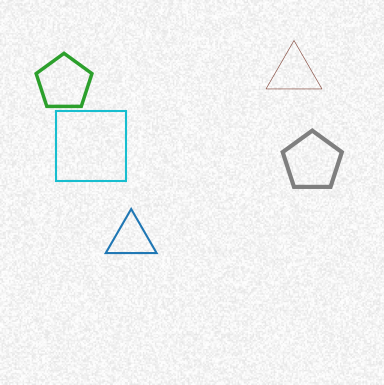[{"shape": "triangle", "thickness": 1.5, "radius": 0.38, "center": [0.341, 0.381]}, {"shape": "pentagon", "thickness": 2.5, "radius": 0.38, "center": [0.166, 0.785]}, {"shape": "triangle", "thickness": 0.5, "radius": 0.42, "center": [0.764, 0.811]}, {"shape": "pentagon", "thickness": 3, "radius": 0.4, "center": [0.811, 0.58]}, {"shape": "square", "thickness": 1.5, "radius": 0.46, "center": [0.236, 0.621]}]